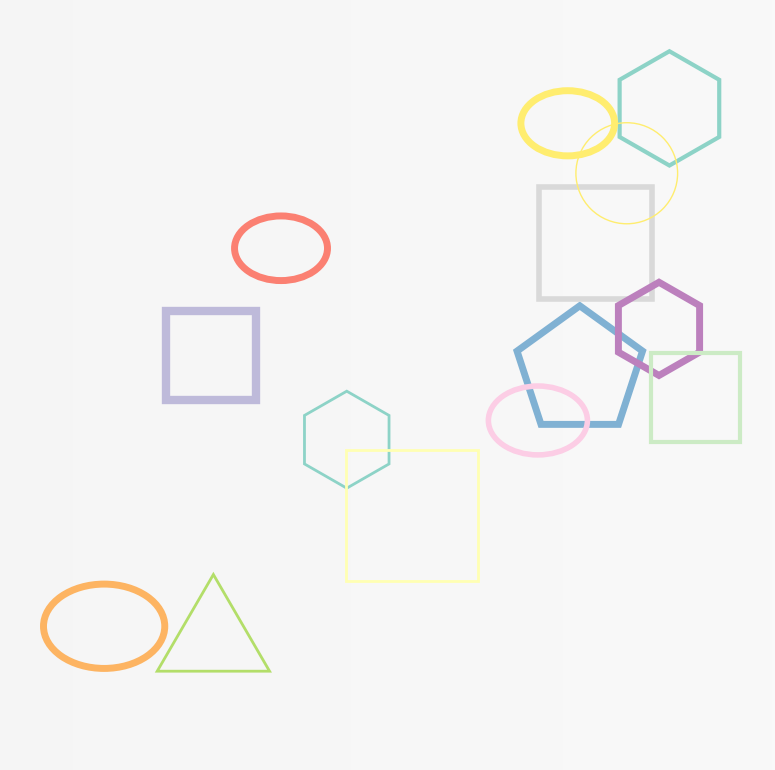[{"shape": "hexagon", "thickness": 1.5, "radius": 0.37, "center": [0.864, 0.859]}, {"shape": "hexagon", "thickness": 1, "radius": 0.31, "center": [0.447, 0.429]}, {"shape": "square", "thickness": 1, "radius": 0.43, "center": [0.532, 0.33]}, {"shape": "square", "thickness": 3, "radius": 0.29, "center": [0.272, 0.538]}, {"shape": "oval", "thickness": 2.5, "radius": 0.3, "center": [0.363, 0.678]}, {"shape": "pentagon", "thickness": 2.5, "radius": 0.43, "center": [0.748, 0.518]}, {"shape": "oval", "thickness": 2.5, "radius": 0.39, "center": [0.134, 0.187]}, {"shape": "triangle", "thickness": 1, "radius": 0.42, "center": [0.275, 0.17]}, {"shape": "oval", "thickness": 2, "radius": 0.32, "center": [0.694, 0.454]}, {"shape": "square", "thickness": 2, "radius": 0.36, "center": [0.768, 0.684]}, {"shape": "hexagon", "thickness": 2.5, "radius": 0.3, "center": [0.85, 0.573]}, {"shape": "square", "thickness": 1.5, "radius": 0.29, "center": [0.898, 0.484]}, {"shape": "circle", "thickness": 0.5, "radius": 0.33, "center": [0.809, 0.775]}, {"shape": "oval", "thickness": 2.5, "radius": 0.3, "center": [0.733, 0.84]}]